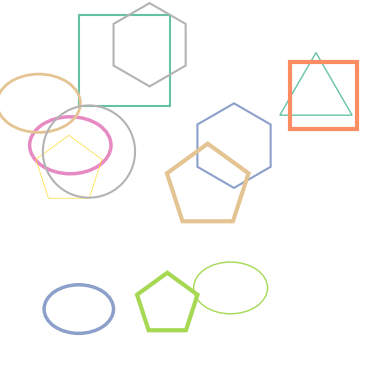[{"shape": "square", "thickness": 1.5, "radius": 0.59, "center": [0.324, 0.843]}, {"shape": "triangle", "thickness": 1, "radius": 0.54, "center": [0.821, 0.755]}, {"shape": "square", "thickness": 3, "radius": 0.44, "center": [0.84, 0.752]}, {"shape": "oval", "thickness": 2.5, "radius": 0.45, "center": [0.205, 0.197]}, {"shape": "hexagon", "thickness": 1.5, "radius": 0.55, "center": [0.608, 0.622]}, {"shape": "oval", "thickness": 2.5, "radius": 0.53, "center": [0.183, 0.623]}, {"shape": "pentagon", "thickness": 3, "radius": 0.41, "center": [0.434, 0.209]}, {"shape": "oval", "thickness": 1, "radius": 0.48, "center": [0.599, 0.252]}, {"shape": "pentagon", "thickness": 0.5, "radius": 0.45, "center": [0.179, 0.558]}, {"shape": "pentagon", "thickness": 3, "radius": 0.56, "center": [0.54, 0.515]}, {"shape": "oval", "thickness": 2, "radius": 0.54, "center": [0.101, 0.732]}, {"shape": "hexagon", "thickness": 1.5, "radius": 0.54, "center": [0.389, 0.884]}, {"shape": "circle", "thickness": 1.5, "radius": 0.6, "center": [0.231, 0.606]}]